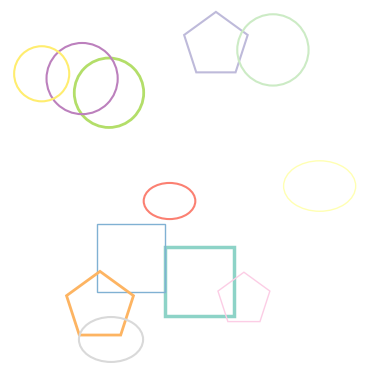[{"shape": "square", "thickness": 2.5, "radius": 0.45, "center": [0.519, 0.269]}, {"shape": "oval", "thickness": 1, "radius": 0.47, "center": [0.83, 0.517]}, {"shape": "pentagon", "thickness": 1.5, "radius": 0.43, "center": [0.561, 0.882]}, {"shape": "oval", "thickness": 1.5, "radius": 0.34, "center": [0.44, 0.478]}, {"shape": "square", "thickness": 1, "radius": 0.44, "center": [0.339, 0.329]}, {"shape": "pentagon", "thickness": 2, "radius": 0.46, "center": [0.26, 0.204]}, {"shape": "circle", "thickness": 2, "radius": 0.45, "center": [0.283, 0.759]}, {"shape": "pentagon", "thickness": 1, "radius": 0.35, "center": [0.634, 0.222]}, {"shape": "oval", "thickness": 1.5, "radius": 0.42, "center": [0.288, 0.118]}, {"shape": "circle", "thickness": 1.5, "radius": 0.46, "center": [0.213, 0.796]}, {"shape": "circle", "thickness": 1.5, "radius": 0.46, "center": [0.709, 0.87]}, {"shape": "circle", "thickness": 1.5, "radius": 0.36, "center": [0.108, 0.808]}]